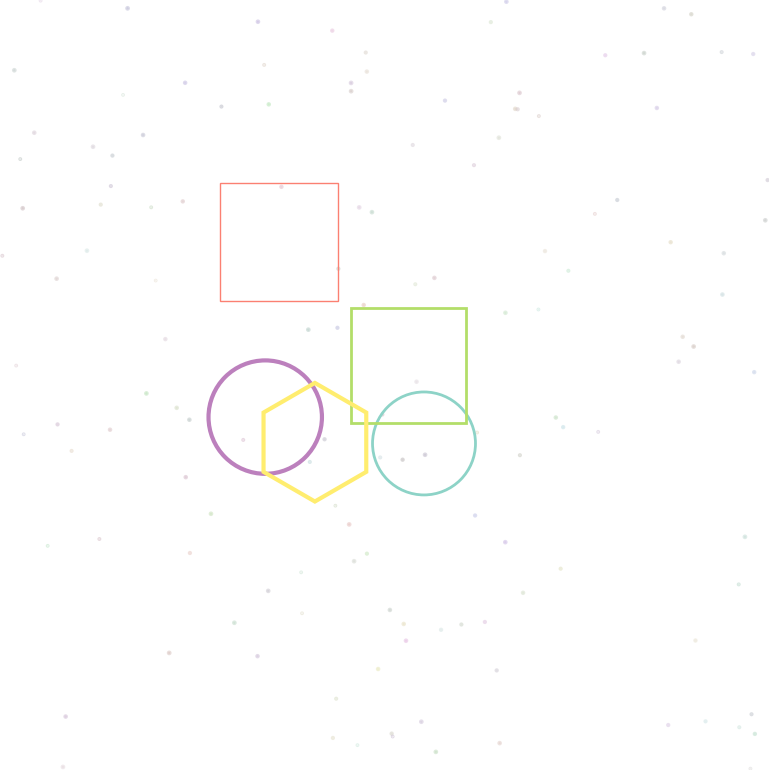[{"shape": "circle", "thickness": 1, "radius": 0.33, "center": [0.551, 0.424]}, {"shape": "square", "thickness": 0.5, "radius": 0.38, "center": [0.363, 0.686]}, {"shape": "square", "thickness": 1, "radius": 0.37, "center": [0.53, 0.525]}, {"shape": "circle", "thickness": 1.5, "radius": 0.37, "center": [0.344, 0.458]}, {"shape": "hexagon", "thickness": 1.5, "radius": 0.39, "center": [0.409, 0.426]}]